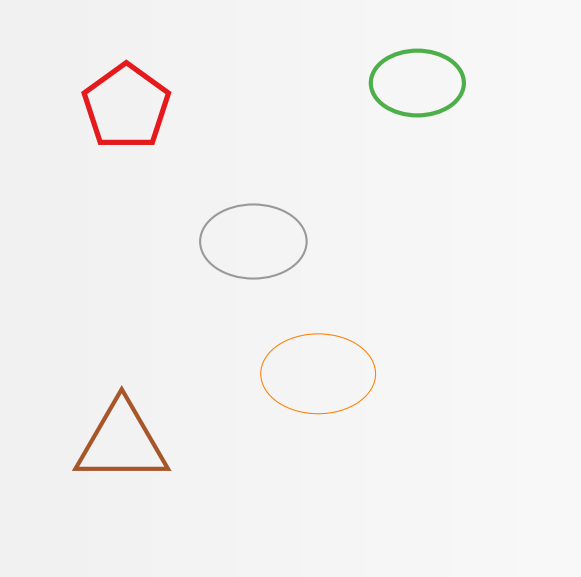[{"shape": "pentagon", "thickness": 2.5, "radius": 0.38, "center": [0.217, 0.814]}, {"shape": "oval", "thickness": 2, "radius": 0.4, "center": [0.718, 0.855]}, {"shape": "oval", "thickness": 0.5, "radius": 0.49, "center": [0.547, 0.352]}, {"shape": "triangle", "thickness": 2, "radius": 0.46, "center": [0.209, 0.233]}, {"shape": "oval", "thickness": 1, "radius": 0.46, "center": [0.436, 0.581]}]